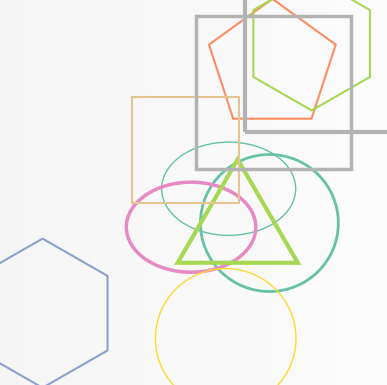[{"shape": "circle", "thickness": 2, "radius": 0.89, "center": [0.695, 0.421]}, {"shape": "oval", "thickness": 1, "radius": 0.86, "center": [0.59, 0.51]}, {"shape": "pentagon", "thickness": 1.5, "radius": 0.86, "center": [0.703, 0.831]}, {"shape": "hexagon", "thickness": 1.5, "radius": 0.97, "center": [0.11, 0.187]}, {"shape": "oval", "thickness": 2.5, "radius": 0.84, "center": [0.493, 0.41]}, {"shape": "triangle", "thickness": 3, "radius": 0.89, "center": [0.613, 0.407]}, {"shape": "hexagon", "thickness": 1.5, "radius": 0.87, "center": [0.804, 0.887]}, {"shape": "circle", "thickness": 1, "radius": 0.91, "center": [0.582, 0.121]}, {"shape": "square", "thickness": 1.5, "radius": 0.69, "center": [0.479, 0.61]}, {"shape": "square", "thickness": 3, "radius": 0.96, "center": [0.824, 0.851]}, {"shape": "square", "thickness": 2.5, "radius": 1.0, "center": [0.705, 0.76]}]